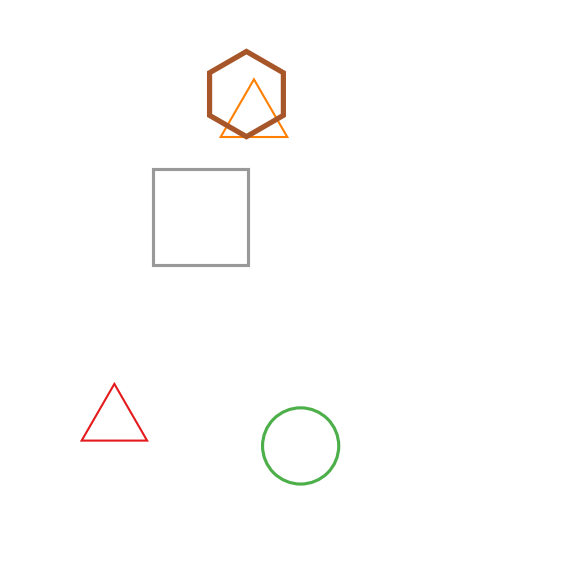[{"shape": "triangle", "thickness": 1, "radius": 0.33, "center": [0.198, 0.269]}, {"shape": "circle", "thickness": 1.5, "radius": 0.33, "center": [0.521, 0.227]}, {"shape": "triangle", "thickness": 1, "radius": 0.33, "center": [0.44, 0.795]}, {"shape": "hexagon", "thickness": 2.5, "radius": 0.37, "center": [0.427, 0.836]}, {"shape": "square", "thickness": 1.5, "radius": 0.41, "center": [0.347, 0.623]}]